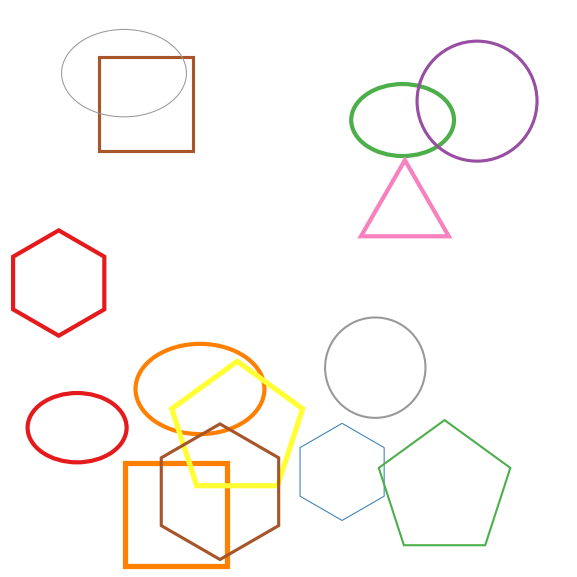[{"shape": "oval", "thickness": 2, "radius": 0.43, "center": [0.133, 0.259]}, {"shape": "hexagon", "thickness": 2, "radius": 0.46, "center": [0.102, 0.509]}, {"shape": "hexagon", "thickness": 0.5, "radius": 0.42, "center": [0.592, 0.182]}, {"shape": "oval", "thickness": 2, "radius": 0.44, "center": [0.697, 0.791]}, {"shape": "pentagon", "thickness": 1, "radius": 0.6, "center": [0.77, 0.152]}, {"shape": "circle", "thickness": 1.5, "radius": 0.52, "center": [0.826, 0.824]}, {"shape": "square", "thickness": 2.5, "radius": 0.44, "center": [0.304, 0.108]}, {"shape": "oval", "thickness": 2, "radius": 0.56, "center": [0.346, 0.326]}, {"shape": "pentagon", "thickness": 2.5, "radius": 0.6, "center": [0.411, 0.254]}, {"shape": "hexagon", "thickness": 1.5, "radius": 0.59, "center": [0.381, 0.148]}, {"shape": "square", "thickness": 1.5, "radius": 0.41, "center": [0.252, 0.819]}, {"shape": "triangle", "thickness": 2, "radius": 0.44, "center": [0.701, 0.634]}, {"shape": "circle", "thickness": 1, "radius": 0.43, "center": [0.65, 0.362]}, {"shape": "oval", "thickness": 0.5, "radius": 0.54, "center": [0.215, 0.872]}]